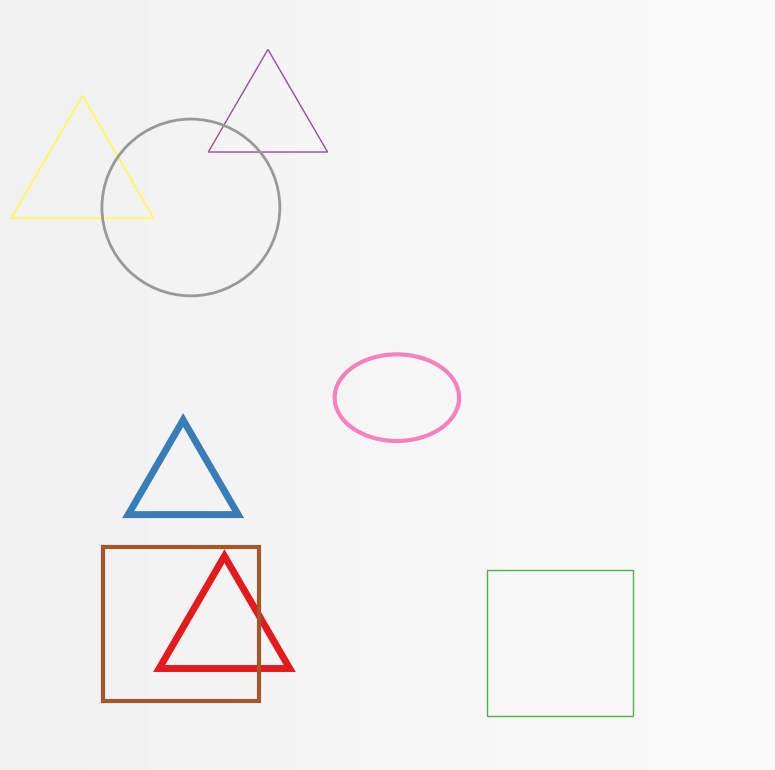[{"shape": "triangle", "thickness": 2.5, "radius": 0.49, "center": [0.29, 0.18]}, {"shape": "triangle", "thickness": 2.5, "radius": 0.41, "center": [0.236, 0.373]}, {"shape": "square", "thickness": 0.5, "radius": 0.47, "center": [0.723, 0.165]}, {"shape": "triangle", "thickness": 0.5, "radius": 0.44, "center": [0.346, 0.847]}, {"shape": "triangle", "thickness": 0.5, "radius": 0.53, "center": [0.106, 0.77]}, {"shape": "square", "thickness": 1.5, "radius": 0.5, "center": [0.234, 0.19]}, {"shape": "oval", "thickness": 1.5, "radius": 0.4, "center": [0.512, 0.484]}, {"shape": "circle", "thickness": 1, "radius": 0.57, "center": [0.246, 0.731]}]